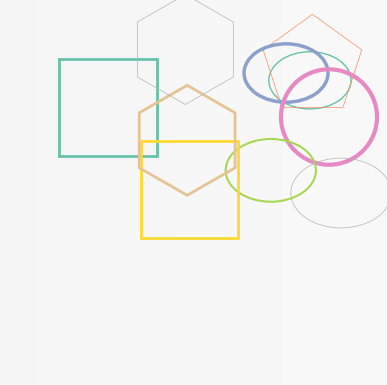[{"shape": "square", "thickness": 2, "radius": 0.64, "center": [0.279, 0.721]}, {"shape": "oval", "thickness": 1, "radius": 0.53, "center": [0.8, 0.791]}, {"shape": "pentagon", "thickness": 0.5, "radius": 0.67, "center": [0.806, 0.829]}, {"shape": "oval", "thickness": 2.5, "radius": 0.54, "center": [0.738, 0.81]}, {"shape": "circle", "thickness": 3, "radius": 0.62, "center": [0.849, 0.696]}, {"shape": "oval", "thickness": 1.5, "radius": 0.58, "center": [0.699, 0.558]}, {"shape": "square", "thickness": 2, "radius": 0.62, "center": [0.488, 0.508]}, {"shape": "hexagon", "thickness": 2, "radius": 0.71, "center": [0.483, 0.636]}, {"shape": "oval", "thickness": 0.5, "radius": 0.65, "center": [0.88, 0.499]}, {"shape": "hexagon", "thickness": 0.5, "radius": 0.71, "center": [0.478, 0.871]}]